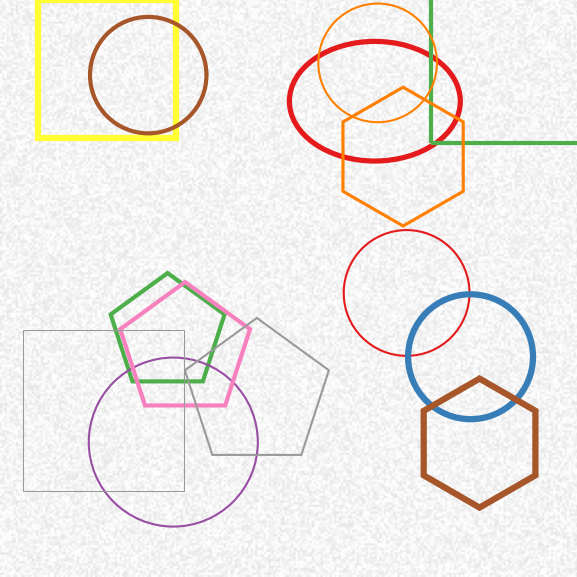[{"shape": "oval", "thickness": 2.5, "radius": 0.74, "center": [0.649, 0.824]}, {"shape": "circle", "thickness": 1, "radius": 0.54, "center": [0.704, 0.492]}, {"shape": "circle", "thickness": 3, "radius": 0.54, "center": [0.815, 0.381]}, {"shape": "pentagon", "thickness": 2, "radius": 0.52, "center": [0.29, 0.423]}, {"shape": "square", "thickness": 2, "radius": 0.64, "center": [0.875, 0.88]}, {"shape": "circle", "thickness": 1, "radius": 0.73, "center": [0.3, 0.234]}, {"shape": "hexagon", "thickness": 1.5, "radius": 0.6, "center": [0.698, 0.728]}, {"shape": "circle", "thickness": 1, "radius": 0.51, "center": [0.654, 0.89]}, {"shape": "square", "thickness": 3, "radius": 0.6, "center": [0.185, 0.88]}, {"shape": "hexagon", "thickness": 3, "radius": 0.56, "center": [0.83, 0.232]}, {"shape": "circle", "thickness": 2, "radius": 0.5, "center": [0.257, 0.869]}, {"shape": "pentagon", "thickness": 2, "radius": 0.59, "center": [0.321, 0.393]}, {"shape": "square", "thickness": 0.5, "radius": 0.7, "center": [0.18, 0.289]}, {"shape": "pentagon", "thickness": 1, "radius": 0.66, "center": [0.445, 0.317]}]